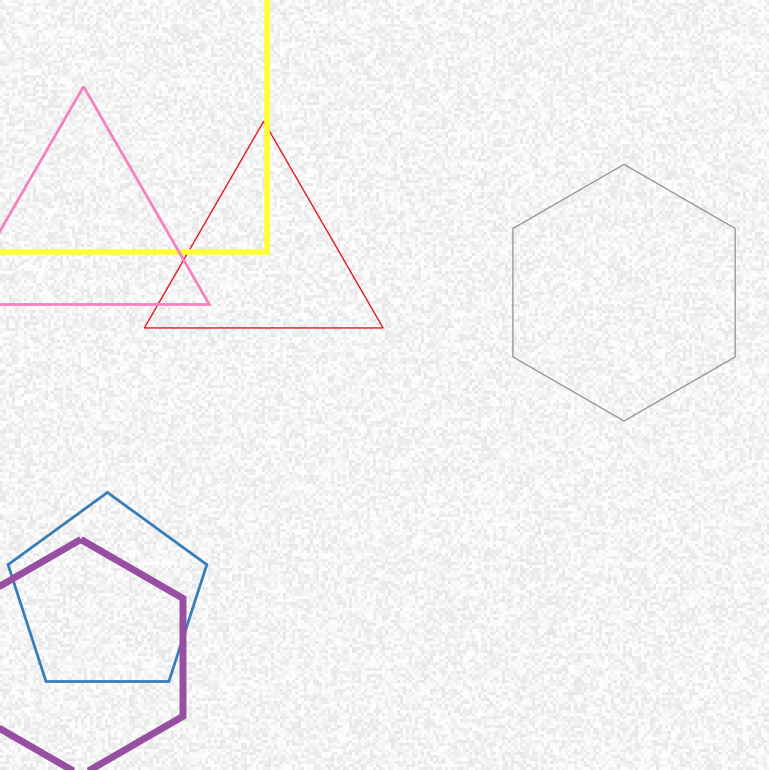[{"shape": "triangle", "thickness": 0.5, "radius": 0.89, "center": [0.343, 0.664]}, {"shape": "pentagon", "thickness": 1, "radius": 0.68, "center": [0.14, 0.225]}, {"shape": "hexagon", "thickness": 2.5, "radius": 0.77, "center": [0.105, 0.146]}, {"shape": "square", "thickness": 2, "radius": 0.99, "center": [0.149, 0.87]}, {"shape": "triangle", "thickness": 1, "radius": 0.94, "center": [0.108, 0.699]}, {"shape": "hexagon", "thickness": 0.5, "radius": 0.83, "center": [0.81, 0.62]}]